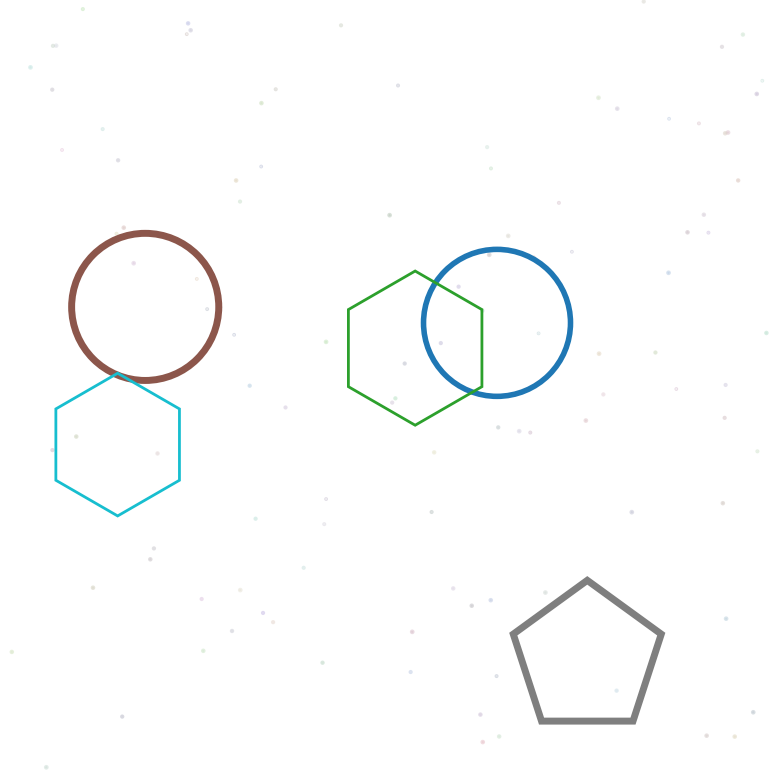[{"shape": "circle", "thickness": 2, "radius": 0.48, "center": [0.645, 0.581]}, {"shape": "hexagon", "thickness": 1, "radius": 0.5, "center": [0.539, 0.548]}, {"shape": "circle", "thickness": 2.5, "radius": 0.48, "center": [0.189, 0.601]}, {"shape": "pentagon", "thickness": 2.5, "radius": 0.51, "center": [0.763, 0.145]}, {"shape": "hexagon", "thickness": 1, "radius": 0.46, "center": [0.153, 0.423]}]